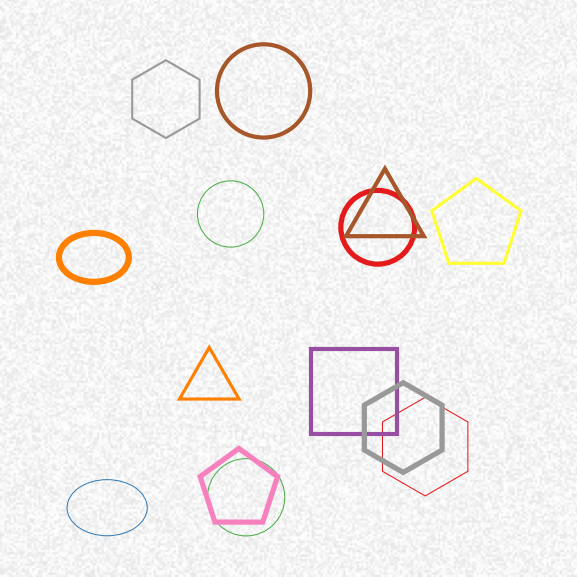[{"shape": "hexagon", "thickness": 0.5, "radius": 0.43, "center": [0.736, 0.226]}, {"shape": "circle", "thickness": 2.5, "radius": 0.32, "center": [0.654, 0.606]}, {"shape": "oval", "thickness": 0.5, "radius": 0.35, "center": [0.186, 0.12]}, {"shape": "circle", "thickness": 0.5, "radius": 0.29, "center": [0.399, 0.629]}, {"shape": "circle", "thickness": 0.5, "radius": 0.33, "center": [0.426, 0.138]}, {"shape": "square", "thickness": 2, "radius": 0.37, "center": [0.612, 0.321]}, {"shape": "triangle", "thickness": 1.5, "radius": 0.3, "center": [0.362, 0.338]}, {"shape": "oval", "thickness": 3, "radius": 0.3, "center": [0.163, 0.553]}, {"shape": "pentagon", "thickness": 1.5, "radius": 0.41, "center": [0.825, 0.609]}, {"shape": "triangle", "thickness": 2, "radius": 0.39, "center": [0.667, 0.629]}, {"shape": "circle", "thickness": 2, "radius": 0.4, "center": [0.456, 0.842]}, {"shape": "pentagon", "thickness": 2.5, "radius": 0.35, "center": [0.414, 0.152]}, {"shape": "hexagon", "thickness": 2.5, "radius": 0.39, "center": [0.698, 0.259]}, {"shape": "hexagon", "thickness": 1, "radius": 0.34, "center": [0.287, 0.827]}]